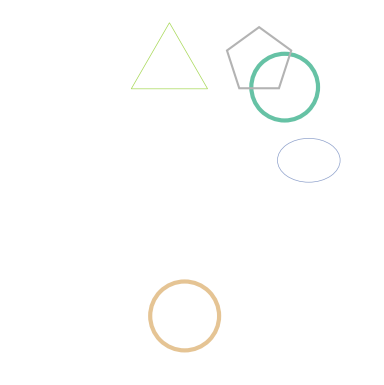[{"shape": "circle", "thickness": 3, "radius": 0.43, "center": [0.739, 0.774]}, {"shape": "oval", "thickness": 0.5, "radius": 0.41, "center": [0.802, 0.584]}, {"shape": "triangle", "thickness": 0.5, "radius": 0.57, "center": [0.44, 0.827]}, {"shape": "circle", "thickness": 3, "radius": 0.45, "center": [0.48, 0.179]}, {"shape": "pentagon", "thickness": 1.5, "radius": 0.44, "center": [0.673, 0.842]}]